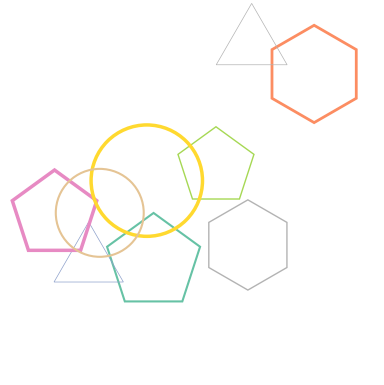[{"shape": "pentagon", "thickness": 1.5, "radius": 0.64, "center": [0.399, 0.32]}, {"shape": "hexagon", "thickness": 2, "radius": 0.63, "center": [0.816, 0.808]}, {"shape": "triangle", "thickness": 0.5, "radius": 0.52, "center": [0.23, 0.319]}, {"shape": "pentagon", "thickness": 2.5, "radius": 0.58, "center": [0.142, 0.443]}, {"shape": "pentagon", "thickness": 1, "radius": 0.52, "center": [0.561, 0.567]}, {"shape": "circle", "thickness": 2.5, "radius": 0.72, "center": [0.381, 0.531]}, {"shape": "circle", "thickness": 1.5, "radius": 0.57, "center": [0.259, 0.447]}, {"shape": "hexagon", "thickness": 1, "radius": 0.59, "center": [0.644, 0.364]}, {"shape": "triangle", "thickness": 0.5, "radius": 0.53, "center": [0.654, 0.885]}]